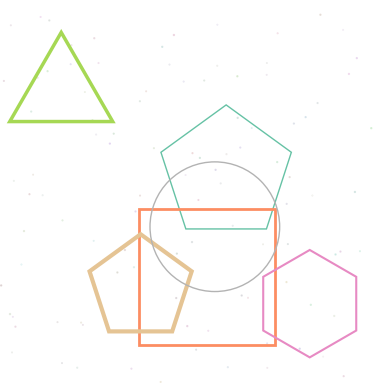[{"shape": "pentagon", "thickness": 1, "radius": 0.89, "center": [0.587, 0.549]}, {"shape": "square", "thickness": 2, "radius": 0.88, "center": [0.537, 0.28]}, {"shape": "hexagon", "thickness": 1.5, "radius": 0.7, "center": [0.805, 0.211]}, {"shape": "triangle", "thickness": 2.5, "radius": 0.77, "center": [0.159, 0.761]}, {"shape": "pentagon", "thickness": 3, "radius": 0.7, "center": [0.365, 0.252]}, {"shape": "circle", "thickness": 1, "radius": 0.84, "center": [0.558, 0.411]}]